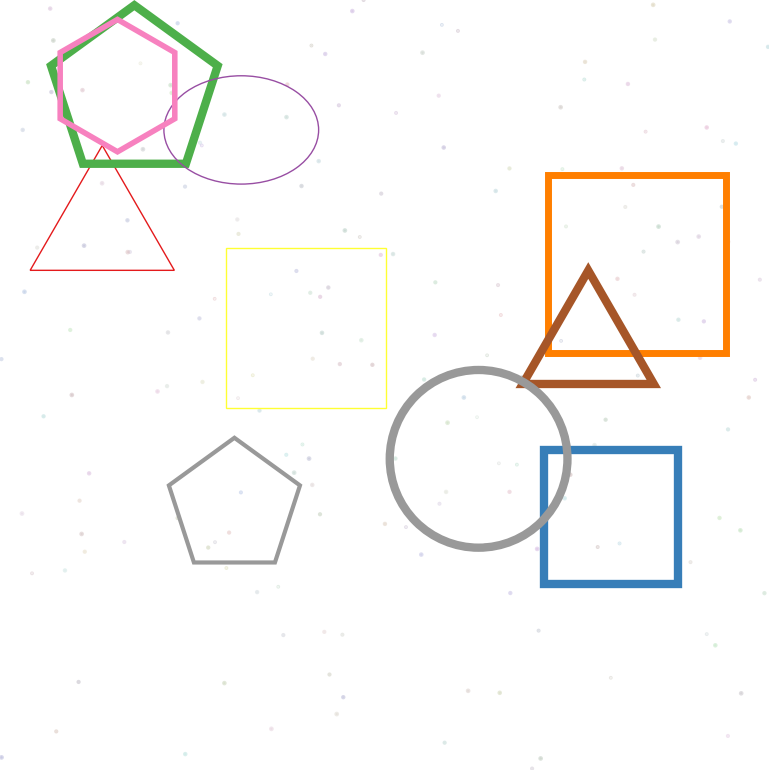[{"shape": "triangle", "thickness": 0.5, "radius": 0.54, "center": [0.133, 0.703]}, {"shape": "square", "thickness": 3, "radius": 0.43, "center": [0.794, 0.329]}, {"shape": "pentagon", "thickness": 3, "radius": 0.57, "center": [0.174, 0.879]}, {"shape": "oval", "thickness": 0.5, "radius": 0.5, "center": [0.313, 0.831]}, {"shape": "square", "thickness": 2.5, "radius": 0.58, "center": [0.827, 0.657]}, {"shape": "square", "thickness": 0.5, "radius": 0.52, "center": [0.398, 0.574]}, {"shape": "triangle", "thickness": 3, "radius": 0.49, "center": [0.764, 0.55]}, {"shape": "hexagon", "thickness": 2, "radius": 0.43, "center": [0.153, 0.889]}, {"shape": "pentagon", "thickness": 1.5, "radius": 0.45, "center": [0.304, 0.342]}, {"shape": "circle", "thickness": 3, "radius": 0.58, "center": [0.622, 0.404]}]